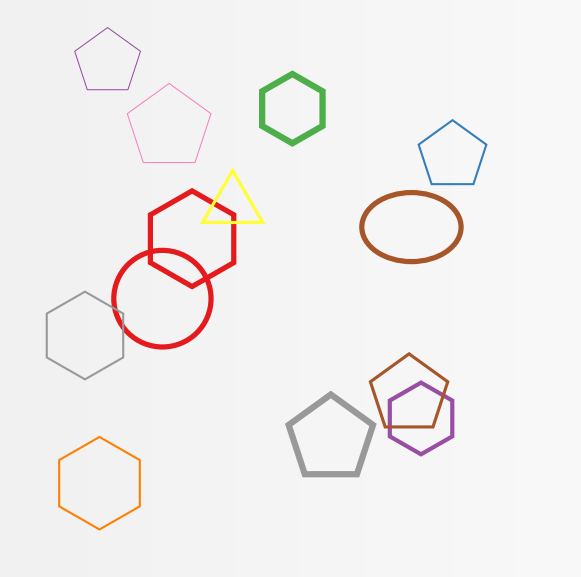[{"shape": "hexagon", "thickness": 2.5, "radius": 0.41, "center": [0.33, 0.586]}, {"shape": "circle", "thickness": 2.5, "radius": 0.42, "center": [0.279, 0.482]}, {"shape": "pentagon", "thickness": 1, "radius": 0.31, "center": [0.779, 0.73]}, {"shape": "hexagon", "thickness": 3, "radius": 0.3, "center": [0.503, 0.811]}, {"shape": "hexagon", "thickness": 2, "radius": 0.31, "center": [0.724, 0.275]}, {"shape": "pentagon", "thickness": 0.5, "radius": 0.3, "center": [0.185, 0.892]}, {"shape": "hexagon", "thickness": 1, "radius": 0.4, "center": [0.171, 0.162]}, {"shape": "triangle", "thickness": 1.5, "radius": 0.3, "center": [0.4, 0.644]}, {"shape": "pentagon", "thickness": 1.5, "radius": 0.35, "center": [0.704, 0.316]}, {"shape": "oval", "thickness": 2.5, "radius": 0.43, "center": [0.708, 0.606]}, {"shape": "pentagon", "thickness": 0.5, "radius": 0.38, "center": [0.291, 0.779]}, {"shape": "pentagon", "thickness": 3, "radius": 0.38, "center": [0.569, 0.24]}, {"shape": "hexagon", "thickness": 1, "radius": 0.38, "center": [0.146, 0.418]}]